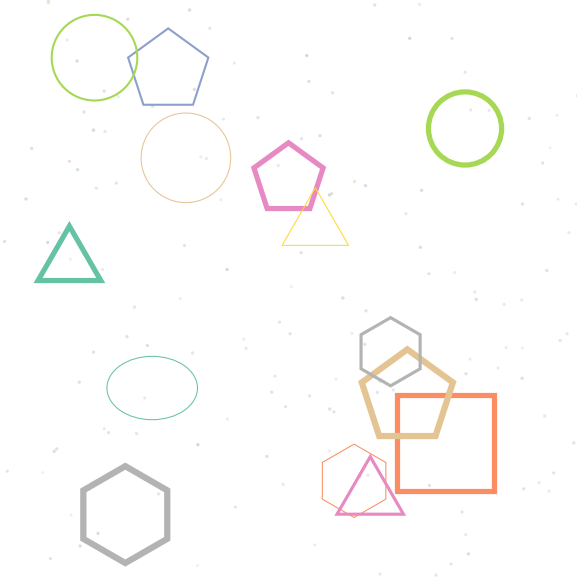[{"shape": "oval", "thickness": 0.5, "radius": 0.39, "center": [0.264, 0.327]}, {"shape": "triangle", "thickness": 2.5, "radius": 0.31, "center": [0.12, 0.545]}, {"shape": "square", "thickness": 2.5, "radius": 0.42, "center": [0.771, 0.232]}, {"shape": "hexagon", "thickness": 0.5, "radius": 0.32, "center": [0.613, 0.167]}, {"shape": "pentagon", "thickness": 1, "radius": 0.37, "center": [0.291, 0.877]}, {"shape": "triangle", "thickness": 1.5, "radius": 0.33, "center": [0.641, 0.142]}, {"shape": "pentagon", "thickness": 2.5, "radius": 0.31, "center": [0.5, 0.689]}, {"shape": "circle", "thickness": 1, "radius": 0.37, "center": [0.164, 0.899]}, {"shape": "circle", "thickness": 2.5, "radius": 0.32, "center": [0.805, 0.777]}, {"shape": "triangle", "thickness": 0.5, "radius": 0.33, "center": [0.546, 0.607]}, {"shape": "pentagon", "thickness": 3, "radius": 0.41, "center": [0.705, 0.311]}, {"shape": "circle", "thickness": 0.5, "radius": 0.39, "center": [0.322, 0.726]}, {"shape": "hexagon", "thickness": 3, "radius": 0.42, "center": [0.217, 0.108]}, {"shape": "hexagon", "thickness": 1.5, "radius": 0.3, "center": [0.676, 0.39]}]